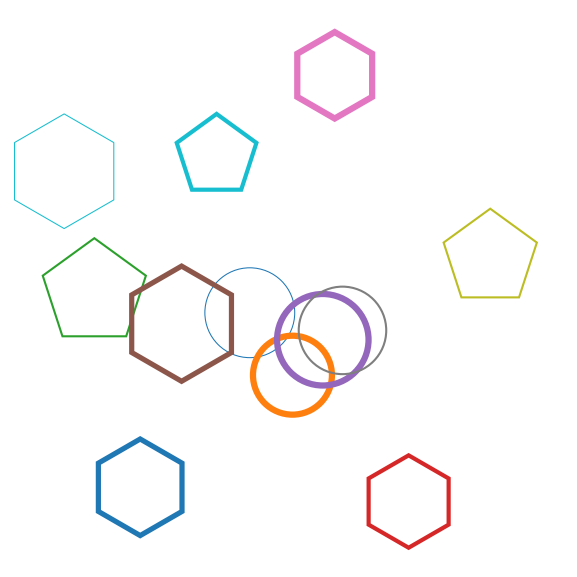[{"shape": "hexagon", "thickness": 2.5, "radius": 0.42, "center": [0.243, 0.155]}, {"shape": "circle", "thickness": 0.5, "radius": 0.39, "center": [0.433, 0.458]}, {"shape": "circle", "thickness": 3, "radius": 0.34, "center": [0.506, 0.349]}, {"shape": "pentagon", "thickness": 1, "radius": 0.47, "center": [0.163, 0.493]}, {"shape": "hexagon", "thickness": 2, "radius": 0.4, "center": [0.708, 0.131]}, {"shape": "circle", "thickness": 3, "radius": 0.4, "center": [0.559, 0.411]}, {"shape": "hexagon", "thickness": 2.5, "radius": 0.5, "center": [0.314, 0.439]}, {"shape": "hexagon", "thickness": 3, "radius": 0.37, "center": [0.58, 0.869]}, {"shape": "circle", "thickness": 1, "radius": 0.38, "center": [0.593, 0.427]}, {"shape": "pentagon", "thickness": 1, "radius": 0.42, "center": [0.849, 0.553]}, {"shape": "hexagon", "thickness": 0.5, "radius": 0.5, "center": [0.111, 0.703]}, {"shape": "pentagon", "thickness": 2, "radius": 0.36, "center": [0.375, 0.729]}]